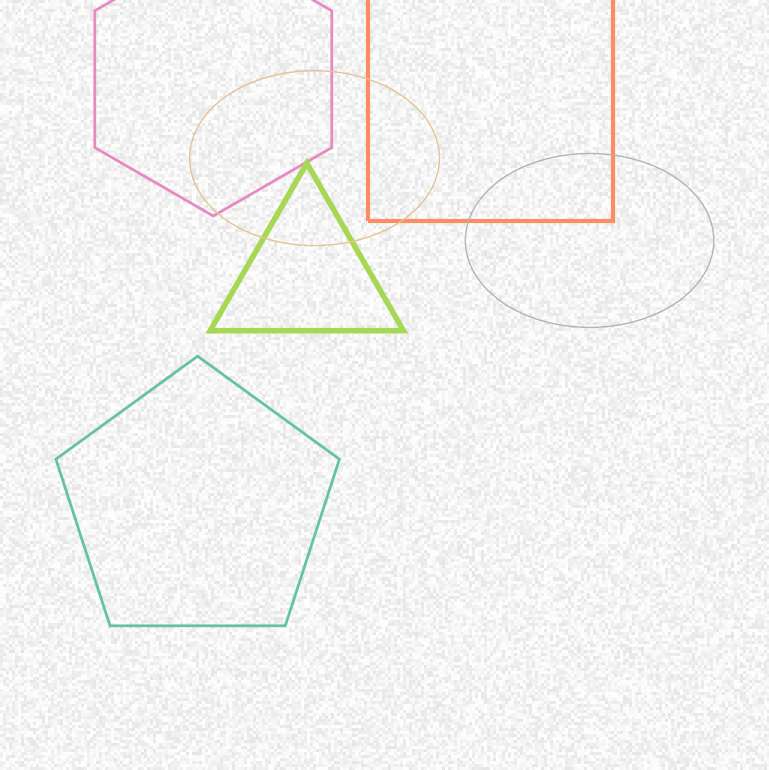[{"shape": "pentagon", "thickness": 1, "radius": 0.97, "center": [0.257, 0.344]}, {"shape": "square", "thickness": 1.5, "radius": 0.8, "center": [0.637, 0.872]}, {"shape": "hexagon", "thickness": 1, "radius": 0.89, "center": [0.277, 0.897]}, {"shape": "triangle", "thickness": 2, "radius": 0.73, "center": [0.398, 0.643]}, {"shape": "oval", "thickness": 0.5, "radius": 0.81, "center": [0.408, 0.795]}, {"shape": "oval", "thickness": 0.5, "radius": 0.81, "center": [0.766, 0.688]}]